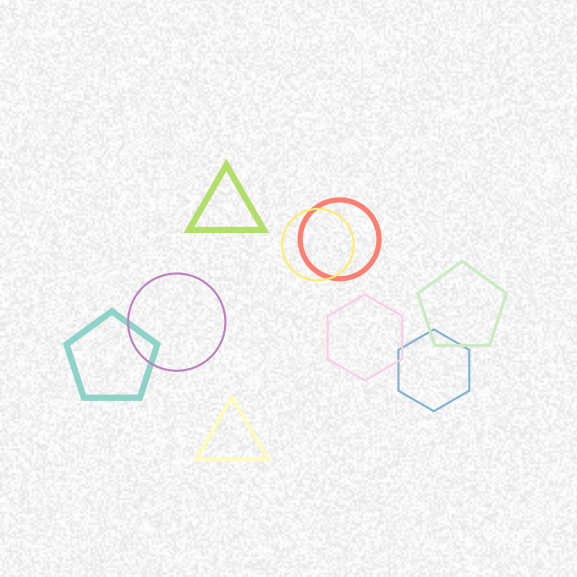[{"shape": "pentagon", "thickness": 3, "radius": 0.41, "center": [0.194, 0.377]}, {"shape": "triangle", "thickness": 1.5, "radius": 0.36, "center": [0.402, 0.24]}, {"shape": "circle", "thickness": 2.5, "radius": 0.34, "center": [0.588, 0.585]}, {"shape": "hexagon", "thickness": 1, "radius": 0.35, "center": [0.751, 0.358]}, {"shape": "triangle", "thickness": 3, "radius": 0.37, "center": [0.392, 0.638]}, {"shape": "hexagon", "thickness": 1, "radius": 0.37, "center": [0.632, 0.415]}, {"shape": "circle", "thickness": 1, "radius": 0.42, "center": [0.306, 0.441]}, {"shape": "pentagon", "thickness": 1.5, "radius": 0.4, "center": [0.8, 0.466]}, {"shape": "circle", "thickness": 1, "radius": 0.31, "center": [0.55, 0.575]}]